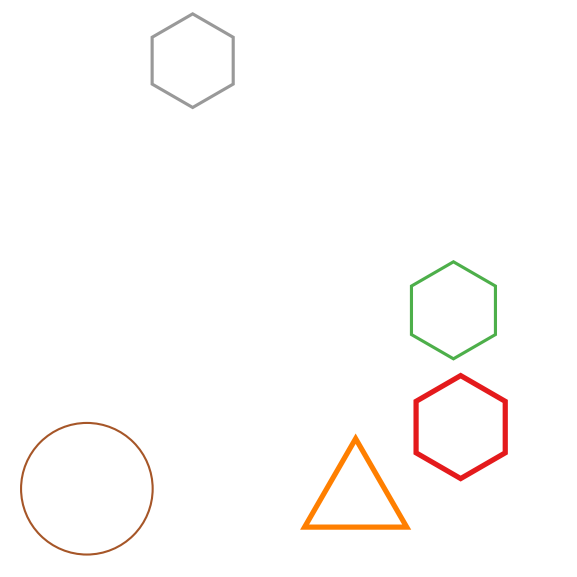[{"shape": "hexagon", "thickness": 2.5, "radius": 0.45, "center": [0.798, 0.26]}, {"shape": "hexagon", "thickness": 1.5, "radius": 0.42, "center": [0.785, 0.462]}, {"shape": "triangle", "thickness": 2.5, "radius": 0.51, "center": [0.616, 0.137]}, {"shape": "circle", "thickness": 1, "radius": 0.57, "center": [0.15, 0.153]}, {"shape": "hexagon", "thickness": 1.5, "radius": 0.41, "center": [0.334, 0.894]}]